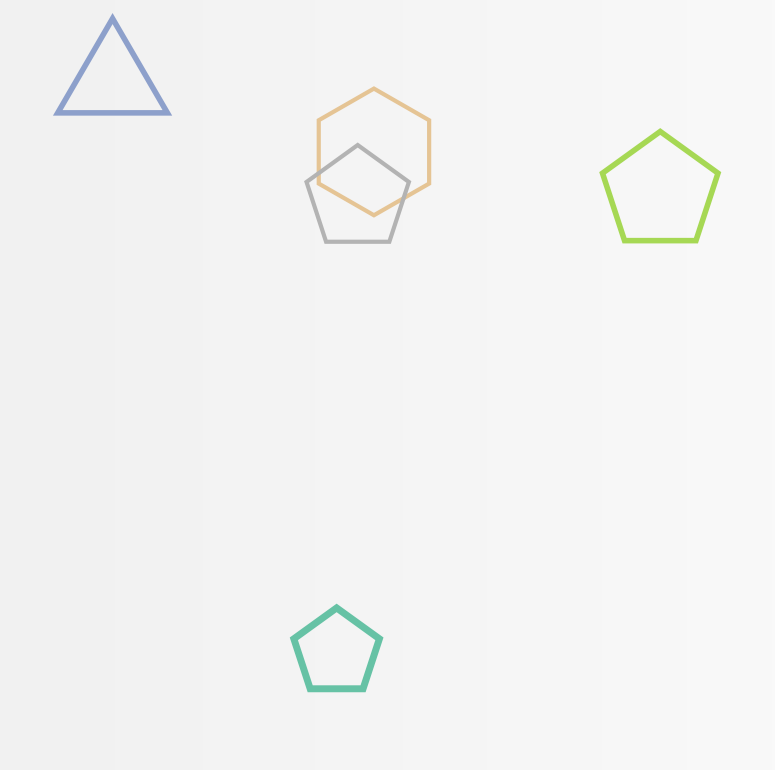[{"shape": "pentagon", "thickness": 2.5, "radius": 0.29, "center": [0.434, 0.152]}, {"shape": "triangle", "thickness": 2, "radius": 0.41, "center": [0.145, 0.894]}, {"shape": "pentagon", "thickness": 2, "radius": 0.39, "center": [0.852, 0.751]}, {"shape": "hexagon", "thickness": 1.5, "radius": 0.41, "center": [0.483, 0.803]}, {"shape": "pentagon", "thickness": 1.5, "radius": 0.35, "center": [0.462, 0.742]}]